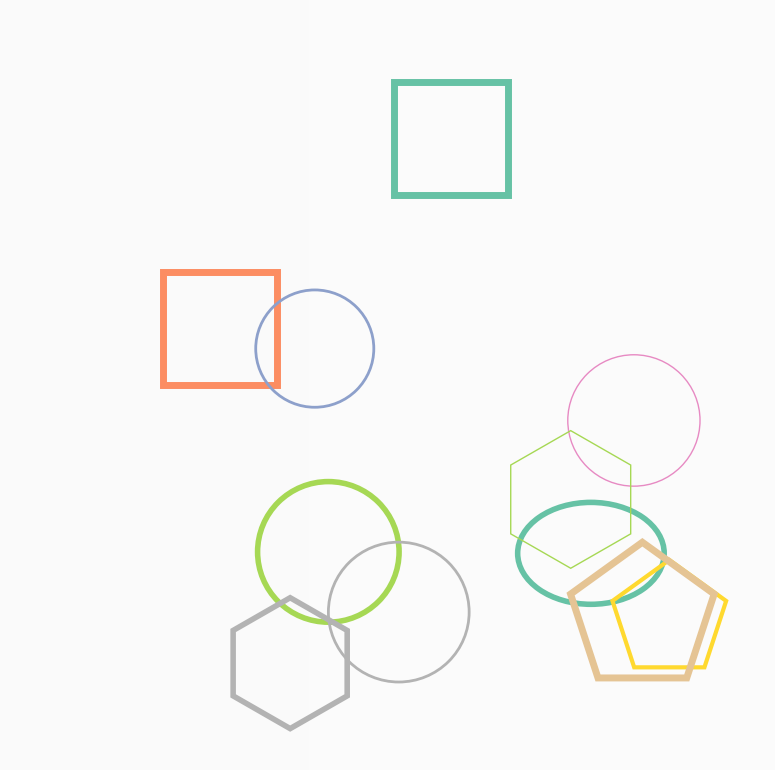[{"shape": "square", "thickness": 2.5, "radius": 0.37, "center": [0.582, 0.82]}, {"shape": "oval", "thickness": 2, "radius": 0.47, "center": [0.762, 0.281]}, {"shape": "square", "thickness": 2.5, "radius": 0.37, "center": [0.284, 0.573]}, {"shape": "circle", "thickness": 1, "radius": 0.38, "center": [0.406, 0.547]}, {"shape": "circle", "thickness": 0.5, "radius": 0.43, "center": [0.818, 0.454]}, {"shape": "circle", "thickness": 2, "radius": 0.46, "center": [0.424, 0.283]}, {"shape": "hexagon", "thickness": 0.5, "radius": 0.45, "center": [0.736, 0.351]}, {"shape": "pentagon", "thickness": 1.5, "radius": 0.39, "center": [0.864, 0.196]}, {"shape": "pentagon", "thickness": 2.5, "radius": 0.49, "center": [0.829, 0.198]}, {"shape": "hexagon", "thickness": 2, "radius": 0.42, "center": [0.374, 0.139]}, {"shape": "circle", "thickness": 1, "radius": 0.45, "center": [0.515, 0.205]}]